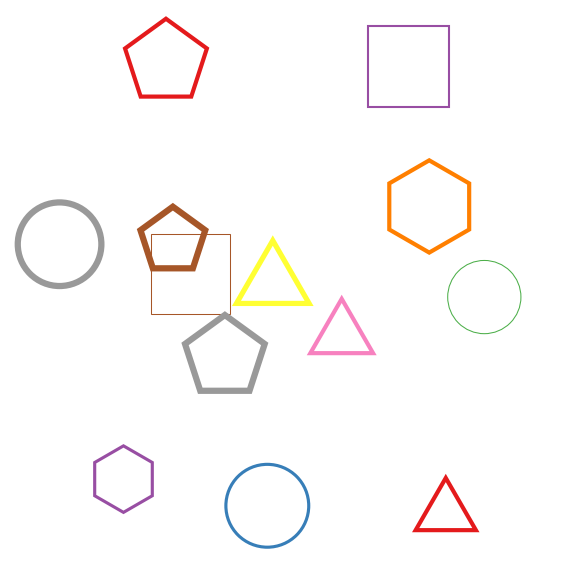[{"shape": "pentagon", "thickness": 2, "radius": 0.37, "center": [0.287, 0.892]}, {"shape": "triangle", "thickness": 2, "radius": 0.3, "center": [0.772, 0.111]}, {"shape": "circle", "thickness": 1.5, "radius": 0.36, "center": [0.463, 0.123]}, {"shape": "circle", "thickness": 0.5, "radius": 0.32, "center": [0.839, 0.485]}, {"shape": "hexagon", "thickness": 1.5, "radius": 0.29, "center": [0.214, 0.169]}, {"shape": "square", "thickness": 1, "radius": 0.35, "center": [0.707, 0.885]}, {"shape": "hexagon", "thickness": 2, "radius": 0.4, "center": [0.743, 0.642]}, {"shape": "triangle", "thickness": 2.5, "radius": 0.36, "center": [0.472, 0.51]}, {"shape": "square", "thickness": 0.5, "radius": 0.35, "center": [0.33, 0.524]}, {"shape": "pentagon", "thickness": 3, "radius": 0.29, "center": [0.299, 0.582]}, {"shape": "triangle", "thickness": 2, "radius": 0.31, "center": [0.592, 0.419]}, {"shape": "circle", "thickness": 3, "radius": 0.36, "center": [0.103, 0.576]}, {"shape": "pentagon", "thickness": 3, "radius": 0.36, "center": [0.389, 0.381]}]